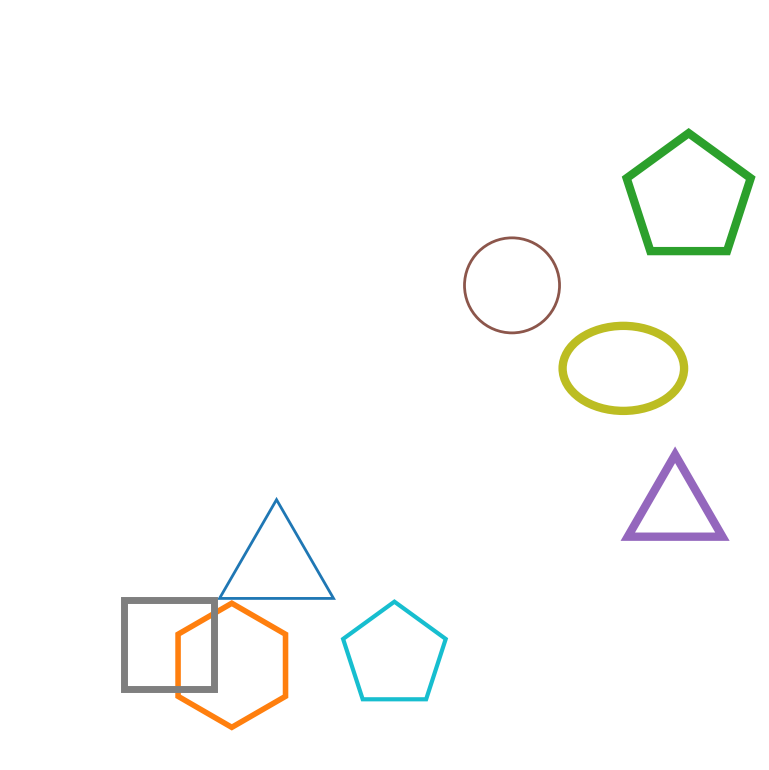[{"shape": "triangle", "thickness": 1, "radius": 0.43, "center": [0.359, 0.266]}, {"shape": "hexagon", "thickness": 2, "radius": 0.4, "center": [0.301, 0.136]}, {"shape": "pentagon", "thickness": 3, "radius": 0.42, "center": [0.894, 0.742]}, {"shape": "triangle", "thickness": 3, "radius": 0.35, "center": [0.877, 0.338]}, {"shape": "circle", "thickness": 1, "radius": 0.31, "center": [0.665, 0.629]}, {"shape": "square", "thickness": 2.5, "radius": 0.29, "center": [0.219, 0.163]}, {"shape": "oval", "thickness": 3, "radius": 0.39, "center": [0.81, 0.522]}, {"shape": "pentagon", "thickness": 1.5, "radius": 0.35, "center": [0.512, 0.149]}]